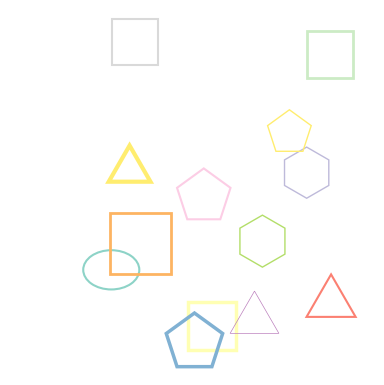[{"shape": "oval", "thickness": 1.5, "radius": 0.36, "center": [0.289, 0.299]}, {"shape": "square", "thickness": 2.5, "radius": 0.31, "center": [0.551, 0.153]}, {"shape": "hexagon", "thickness": 1, "radius": 0.33, "center": [0.797, 0.552]}, {"shape": "triangle", "thickness": 1.5, "radius": 0.37, "center": [0.86, 0.214]}, {"shape": "pentagon", "thickness": 2.5, "radius": 0.39, "center": [0.505, 0.11]}, {"shape": "square", "thickness": 2, "radius": 0.39, "center": [0.365, 0.368]}, {"shape": "hexagon", "thickness": 1, "radius": 0.34, "center": [0.682, 0.374]}, {"shape": "pentagon", "thickness": 1.5, "radius": 0.37, "center": [0.529, 0.49]}, {"shape": "square", "thickness": 1.5, "radius": 0.3, "center": [0.351, 0.891]}, {"shape": "triangle", "thickness": 0.5, "radius": 0.37, "center": [0.661, 0.171]}, {"shape": "square", "thickness": 2, "radius": 0.3, "center": [0.857, 0.858]}, {"shape": "pentagon", "thickness": 1, "radius": 0.3, "center": [0.752, 0.655]}, {"shape": "triangle", "thickness": 3, "radius": 0.31, "center": [0.337, 0.559]}]